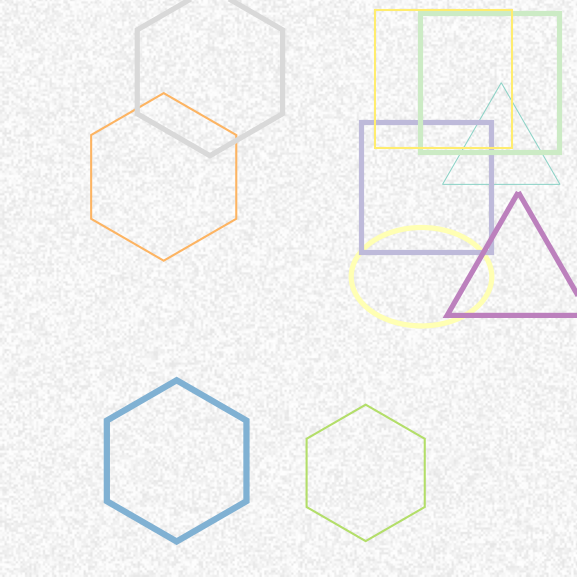[{"shape": "triangle", "thickness": 0.5, "radius": 0.59, "center": [0.868, 0.739]}, {"shape": "oval", "thickness": 2.5, "radius": 0.61, "center": [0.73, 0.52]}, {"shape": "square", "thickness": 2.5, "radius": 0.56, "center": [0.737, 0.676]}, {"shape": "hexagon", "thickness": 3, "radius": 0.7, "center": [0.306, 0.201]}, {"shape": "hexagon", "thickness": 1, "radius": 0.73, "center": [0.283, 0.693]}, {"shape": "hexagon", "thickness": 1, "radius": 0.59, "center": [0.633, 0.18]}, {"shape": "hexagon", "thickness": 2.5, "radius": 0.73, "center": [0.364, 0.875]}, {"shape": "triangle", "thickness": 2.5, "radius": 0.71, "center": [0.897, 0.524]}, {"shape": "square", "thickness": 2.5, "radius": 0.6, "center": [0.848, 0.857]}, {"shape": "square", "thickness": 1, "radius": 0.59, "center": [0.768, 0.862]}]